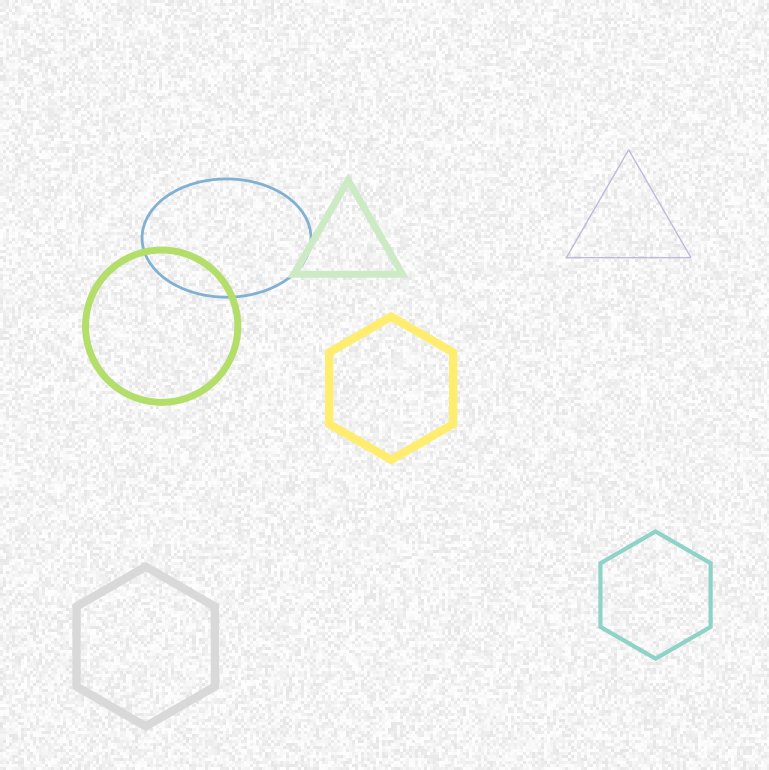[{"shape": "hexagon", "thickness": 1.5, "radius": 0.41, "center": [0.851, 0.227]}, {"shape": "triangle", "thickness": 0.5, "radius": 0.47, "center": [0.816, 0.712]}, {"shape": "oval", "thickness": 1, "radius": 0.55, "center": [0.294, 0.691]}, {"shape": "circle", "thickness": 2.5, "radius": 0.49, "center": [0.21, 0.576]}, {"shape": "hexagon", "thickness": 3, "radius": 0.52, "center": [0.189, 0.16]}, {"shape": "triangle", "thickness": 2.5, "radius": 0.41, "center": [0.452, 0.685]}, {"shape": "hexagon", "thickness": 3, "radius": 0.46, "center": [0.508, 0.496]}]